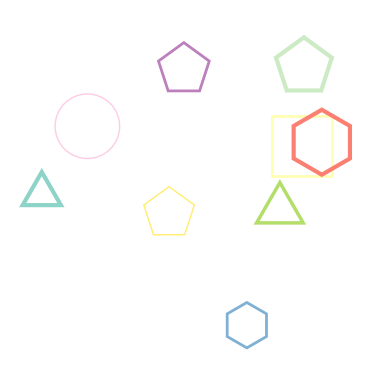[{"shape": "triangle", "thickness": 3, "radius": 0.29, "center": [0.109, 0.496]}, {"shape": "square", "thickness": 2, "radius": 0.39, "center": [0.784, 0.62]}, {"shape": "hexagon", "thickness": 3, "radius": 0.42, "center": [0.836, 0.631]}, {"shape": "hexagon", "thickness": 2, "radius": 0.29, "center": [0.641, 0.155]}, {"shape": "triangle", "thickness": 2.5, "radius": 0.35, "center": [0.727, 0.456]}, {"shape": "circle", "thickness": 1, "radius": 0.42, "center": [0.227, 0.672]}, {"shape": "pentagon", "thickness": 2, "radius": 0.35, "center": [0.478, 0.82]}, {"shape": "pentagon", "thickness": 3, "radius": 0.38, "center": [0.789, 0.827]}, {"shape": "pentagon", "thickness": 1, "radius": 0.35, "center": [0.439, 0.446]}]